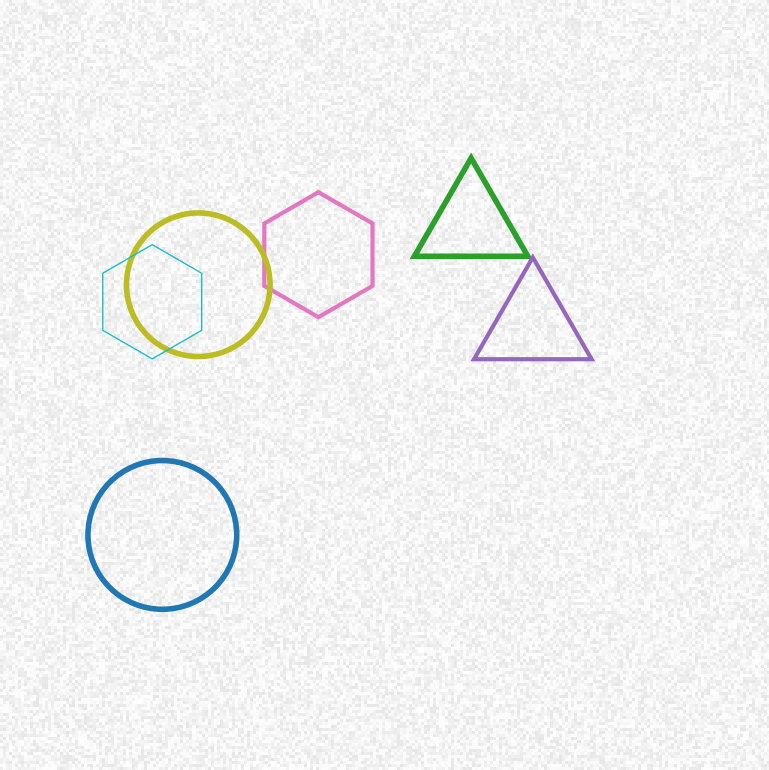[{"shape": "circle", "thickness": 2, "radius": 0.48, "center": [0.211, 0.305]}, {"shape": "triangle", "thickness": 2, "radius": 0.43, "center": [0.612, 0.71]}, {"shape": "triangle", "thickness": 1.5, "radius": 0.44, "center": [0.692, 0.578]}, {"shape": "hexagon", "thickness": 1.5, "radius": 0.41, "center": [0.414, 0.669]}, {"shape": "circle", "thickness": 2, "radius": 0.47, "center": [0.257, 0.63]}, {"shape": "hexagon", "thickness": 0.5, "radius": 0.37, "center": [0.198, 0.608]}]